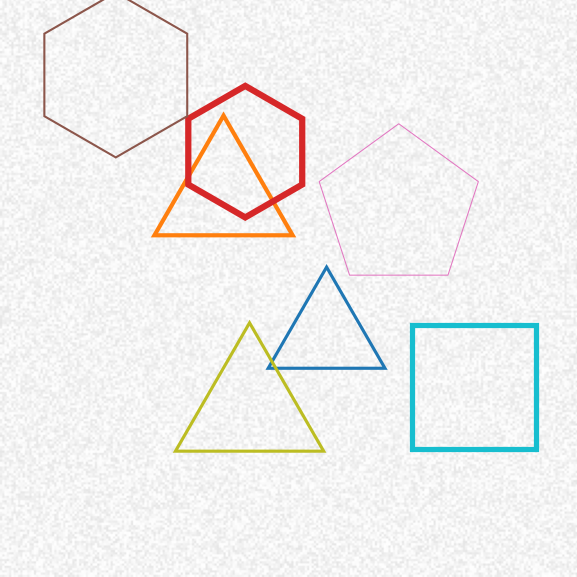[{"shape": "triangle", "thickness": 1.5, "radius": 0.58, "center": [0.566, 0.42]}, {"shape": "triangle", "thickness": 2, "radius": 0.69, "center": [0.387, 0.661]}, {"shape": "hexagon", "thickness": 3, "radius": 0.57, "center": [0.425, 0.737]}, {"shape": "hexagon", "thickness": 1, "radius": 0.71, "center": [0.201, 0.869]}, {"shape": "pentagon", "thickness": 0.5, "radius": 0.72, "center": [0.69, 0.64]}, {"shape": "triangle", "thickness": 1.5, "radius": 0.74, "center": [0.432, 0.292]}, {"shape": "square", "thickness": 2.5, "radius": 0.54, "center": [0.82, 0.329]}]